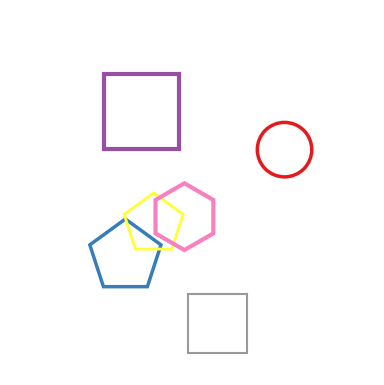[{"shape": "circle", "thickness": 2.5, "radius": 0.35, "center": [0.739, 0.611]}, {"shape": "pentagon", "thickness": 2.5, "radius": 0.49, "center": [0.326, 0.334]}, {"shape": "square", "thickness": 3, "radius": 0.48, "center": [0.368, 0.71]}, {"shape": "pentagon", "thickness": 2, "radius": 0.4, "center": [0.399, 0.418]}, {"shape": "hexagon", "thickness": 3, "radius": 0.43, "center": [0.479, 0.437]}, {"shape": "square", "thickness": 1.5, "radius": 0.39, "center": [0.565, 0.16]}]